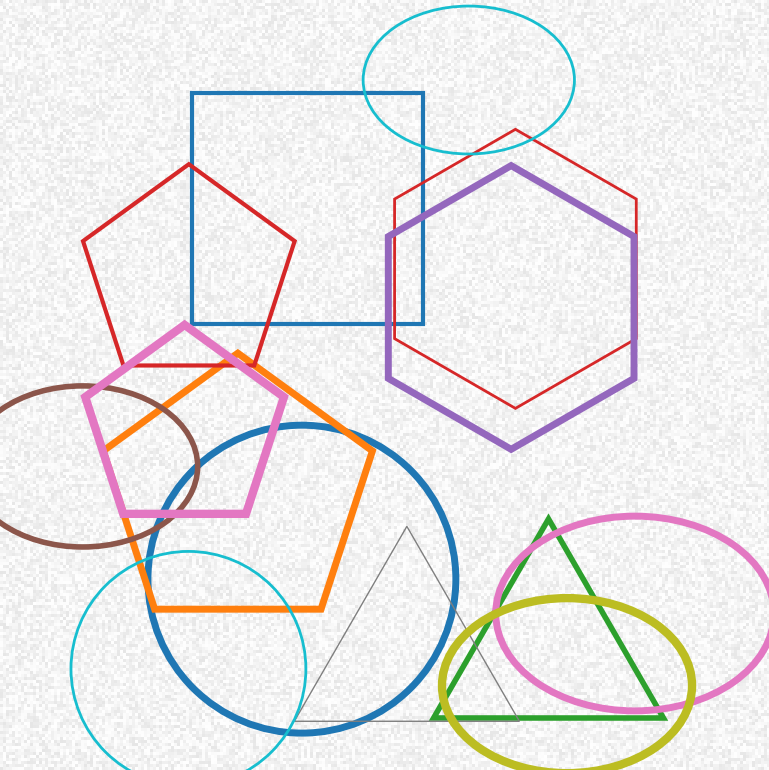[{"shape": "square", "thickness": 1.5, "radius": 0.75, "center": [0.4, 0.729]}, {"shape": "circle", "thickness": 2.5, "radius": 1.0, "center": [0.392, 0.248]}, {"shape": "pentagon", "thickness": 2.5, "radius": 0.92, "center": [0.309, 0.358]}, {"shape": "triangle", "thickness": 2, "radius": 0.86, "center": [0.712, 0.154]}, {"shape": "pentagon", "thickness": 1.5, "radius": 0.72, "center": [0.245, 0.642]}, {"shape": "hexagon", "thickness": 1, "radius": 0.91, "center": [0.669, 0.651]}, {"shape": "hexagon", "thickness": 2.5, "radius": 0.92, "center": [0.664, 0.601]}, {"shape": "oval", "thickness": 2, "radius": 0.75, "center": [0.107, 0.394]}, {"shape": "oval", "thickness": 2.5, "radius": 0.9, "center": [0.824, 0.203]}, {"shape": "pentagon", "thickness": 3, "radius": 0.68, "center": [0.24, 0.442]}, {"shape": "triangle", "thickness": 0.5, "radius": 0.84, "center": [0.528, 0.148]}, {"shape": "oval", "thickness": 3, "radius": 0.81, "center": [0.736, 0.11]}, {"shape": "circle", "thickness": 1, "radius": 0.76, "center": [0.245, 0.131]}, {"shape": "oval", "thickness": 1, "radius": 0.69, "center": [0.609, 0.896]}]